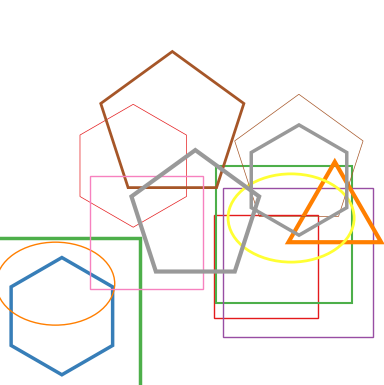[{"shape": "square", "thickness": 1, "radius": 0.67, "center": [0.691, 0.308]}, {"shape": "hexagon", "thickness": 0.5, "radius": 0.8, "center": [0.346, 0.569]}, {"shape": "hexagon", "thickness": 2.5, "radius": 0.76, "center": [0.161, 0.179]}, {"shape": "square", "thickness": 2.5, "radius": 0.97, "center": [0.169, 0.187]}, {"shape": "square", "thickness": 1.5, "radius": 0.89, "center": [0.738, 0.39]}, {"shape": "square", "thickness": 1, "radius": 0.97, "center": [0.774, 0.319]}, {"shape": "oval", "thickness": 1, "radius": 0.77, "center": [0.144, 0.263]}, {"shape": "triangle", "thickness": 3, "radius": 0.7, "center": [0.87, 0.44]}, {"shape": "oval", "thickness": 2, "radius": 0.82, "center": [0.756, 0.434]}, {"shape": "pentagon", "thickness": 2, "radius": 0.98, "center": [0.448, 0.671]}, {"shape": "pentagon", "thickness": 0.5, "radius": 0.88, "center": [0.776, 0.58]}, {"shape": "square", "thickness": 1, "radius": 0.73, "center": [0.382, 0.395]}, {"shape": "hexagon", "thickness": 2.5, "radius": 0.72, "center": [0.777, 0.532]}, {"shape": "pentagon", "thickness": 3, "radius": 0.87, "center": [0.507, 0.436]}]